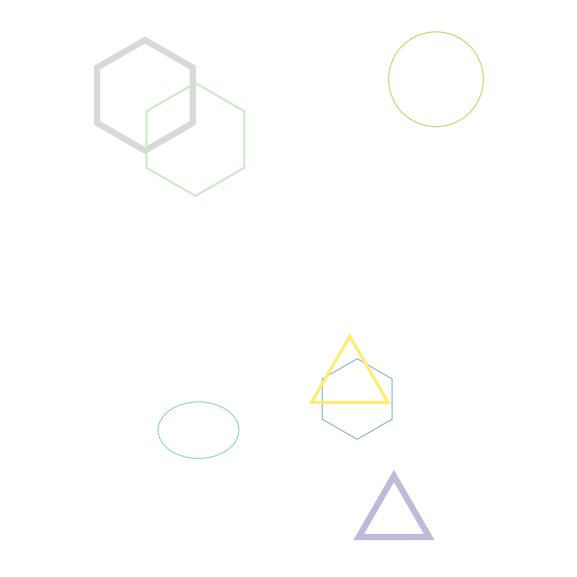[{"shape": "oval", "thickness": 0.5, "radius": 0.35, "center": [0.344, 0.254]}, {"shape": "triangle", "thickness": 3, "radius": 0.35, "center": [0.682, 0.104]}, {"shape": "hexagon", "thickness": 0.5, "radius": 0.35, "center": [0.618, 0.308]}, {"shape": "circle", "thickness": 0.5, "radius": 0.41, "center": [0.755, 0.862]}, {"shape": "hexagon", "thickness": 3, "radius": 0.48, "center": [0.251, 0.834]}, {"shape": "hexagon", "thickness": 1, "radius": 0.49, "center": [0.338, 0.758]}, {"shape": "triangle", "thickness": 1.5, "radius": 0.38, "center": [0.606, 0.34]}]